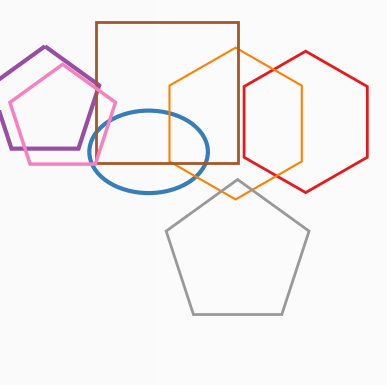[{"shape": "hexagon", "thickness": 2, "radius": 0.92, "center": [0.789, 0.683]}, {"shape": "oval", "thickness": 3, "radius": 0.77, "center": [0.384, 0.606]}, {"shape": "pentagon", "thickness": 3, "radius": 0.74, "center": [0.116, 0.733]}, {"shape": "hexagon", "thickness": 1.5, "radius": 0.99, "center": [0.608, 0.679]}, {"shape": "square", "thickness": 2, "radius": 0.91, "center": [0.431, 0.76]}, {"shape": "pentagon", "thickness": 2.5, "radius": 0.72, "center": [0.162, 0.69]}, {"shape": "pentagon", "thickness": 2, "radius": 0.97, "center": [0.613, 0.34]}]